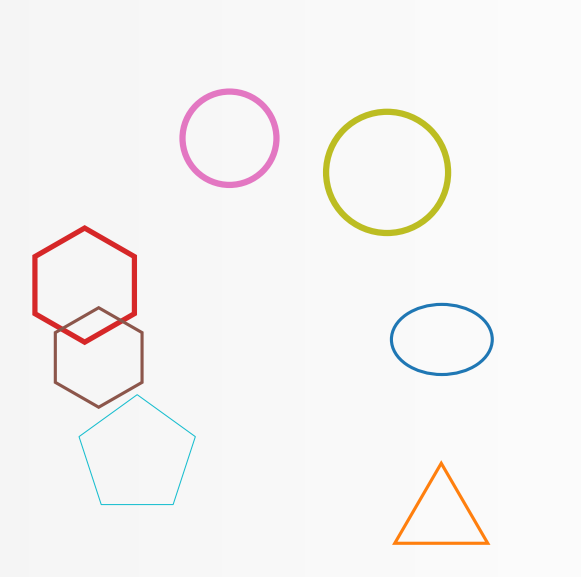[{"shape": "oval", "thickness": 1.5, "radius": 0.43, "center": [0.76, 0.411]}, {"shape": "triangle", "thickness": 1.5, "radius": 0.46, "center": [0.759, 0.105]}, {"shape": "hexagon", "thickness": 2.5, "radius": 0.49, "center": [0.146, 0.505]}, {"shape": "hexagon", "thickness": 1.5, "radius": 0.43, "center": [0.17, 0.38]}, {"shape": "circle", "thickness": 3, "radius": 0.4, "center": [0.395, 0.76]}, {"shape": "circle", "thickness": 3, "radius": 0.52, "center": [0.666, 0.701]}, {"shape": "pentagon", "thickness": 0.5, "radius": 0.53, "center": [0.236, 0.211]}]